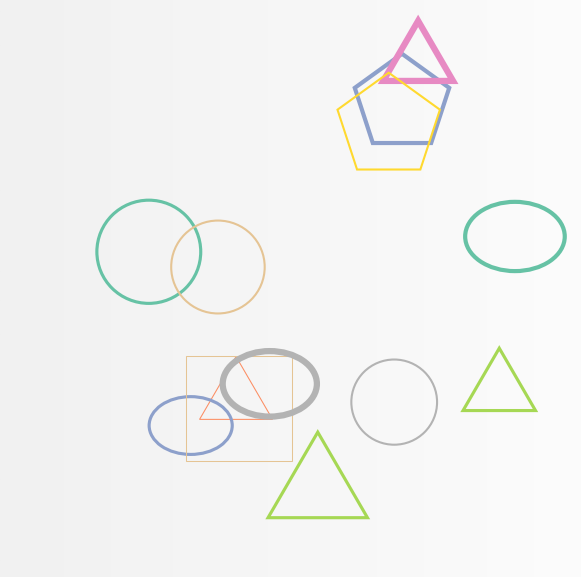[{"shape": "oval", "thickness": 2, "radius": 0.43, "center": [0.886, 0.59]}, {"shape": "circle", "thickness": 1.5, "radius": 0.45, "center": [0.256, 0.563]}, {"shape": "triangle", "thickness": 0.5, "radius": 0.36, "center": [0.406, 0.309]}, {"shape": "oval", "thickness": 1.5, "radius": 0.36, "center": [0.328, 0.262]}, {"shape": "pentagon", "thickness": 2, "radius": 0.43, "center": [0.692, 0.821]}, {"shape": "triangle", "thickness": 3, "radius": 0.35, "center": [0.719, 0.894]}, {"shape": "triangle", "thickness": 1.5, "radius": 0.36, "center": [0.859, 0.324]}, {"shape": "triangle", "thickness": 1.5, "radius": 0.49, "center": [0.547, 0.152]}, {"shape": "pentagon", "thickness": 1, "radius": 0.46, "center": [0.669, 0.781]}, {"shape": "circle", "thickness": 1, "radius": 0.4, "center": [0.375, 0.537]}, {"shape": "square", "thickness": 0.5, "radius": 0.46, "center": [0.411, 0.291]}, {"shape": "oval", "thickness": 3, "radius": 0.41, "center": [0.464, 0.334]}, {"shape": "circle", "thickness": 1, "radius": 0.37, "center": [0.678, 0.303]}]